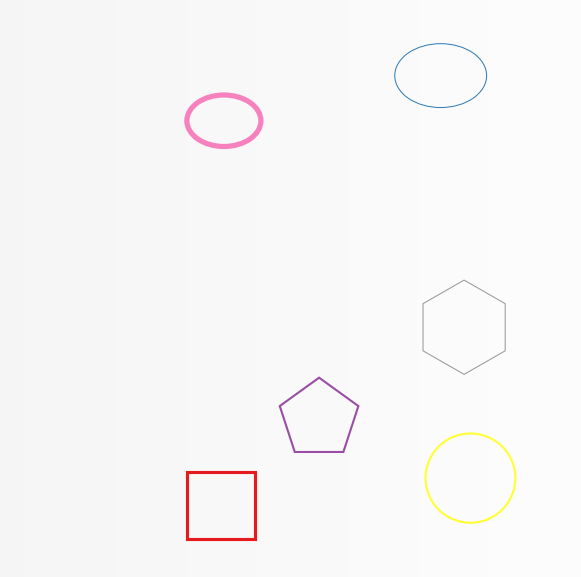[{"shape": "square", "thickness": 1.5, "radius": 0.29, "center": [0.38, 0.123]}, {"shape": "oval", "thickness": 0.5, "radius": 0.4, "center": [0.758, 0.868]}, {"shape": "pentagon", "thickness": 1, "radius": 0.36, "center": [0.549, 0.274]}, {"shape": "circle", "thickness": 1, "radius": 0.39, "center": [0.809, 0.171]}, {"shape": "oval", "thickness": 2.5, "radius": 0.32, "center": [0.385, 0.79]}, {"shape": "hexagon", "thickness": 0.5, "radius": 0.41, "center": [0.798, 0.432]}]